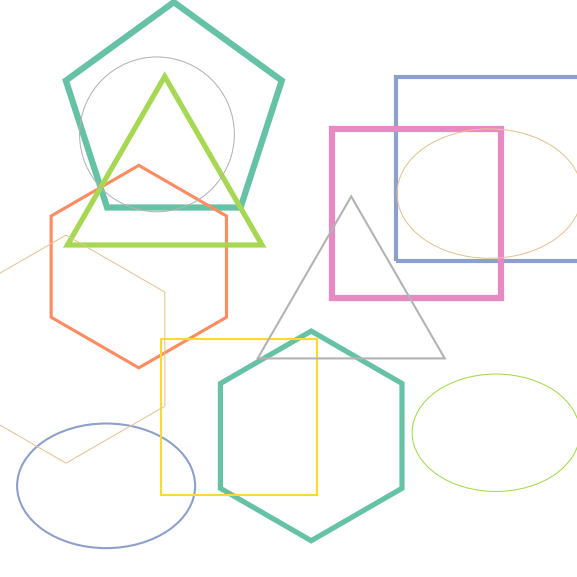[{"shape": "pentagon", "thickness": 3, "radius": 0.98, "center": [0.301, 0.799]}, {"shape": "hexagon", "thickness": 2.5, "radius": 0.91, "center": [0.539, 0.244]}, {"shape": "hexagon", "thickness": 1.5, "radius": 0.88, "center": [0.24, 0.537]}, {"shape": "oval", "thickness": 1, "radius": 0.77, "center": [0.184, 0.158]}, {"shape": "square", "thickness": 2, "radius": 0.8, "center": [0.844, 0.707]}, {"shape": "square", "thickness": 3, "radius": 0.73, "center": [0.721, 0.63]}, {"shape": "oval", "thickness": 0.5, "radius": 0.73, "center": [0.859, 0.25]}, {"shape": "triangle", "thickness": 2.5, "radius": 0.97, "center": [0.285, 0.672]}, {"shape": "square", "thickness": 1, "radius": 0.68, "center": [0.414, 0.277]}, {"shape": "oval", "thickness": 0.5, "radius": 0.8, "center": [0.848, 0.664]}, {"shape": "hexagon", "thickness": 0.5, "radius": 0.99, "center": [0.114, 0.395]}, {"shape": "circle", "thickness": 0.5, "radius": 0.67, "center": [0.272, 0.766]}, {"shape": "triangle", "thickness": 1, "radius": 0.94, "center": [0.608, 0.472]}]